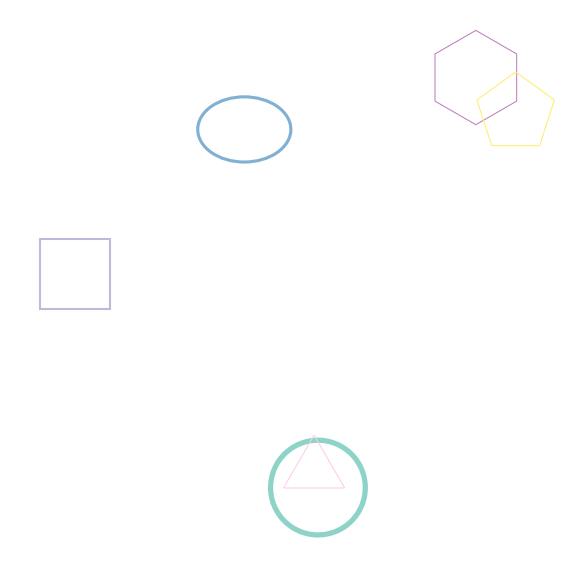[{"shape": "circle", "thickness": 2.5, "radius": 0.41, "center": [0.551, 0.155]}, {"shape": "square", "thickness": 1, "radius": 0.3, "center": [0.129, 0.525]}, {"shape": "oval", "thickness": 1.5, "radius": 0.4, "center": [0.423, 0.775]}, {"shape": "triangle", "thickness": 0.5, "radius": 0.31, "center": [0.544, 0.185]}, {"shape": "hexagon", "thickness": 0.5, "radius": 0.41, "center": [0.824, 0.865]}, {"shape": "pentagon", "thickness": 0.5, "radius": 0.35, "center": [0.893, 0.804]}]